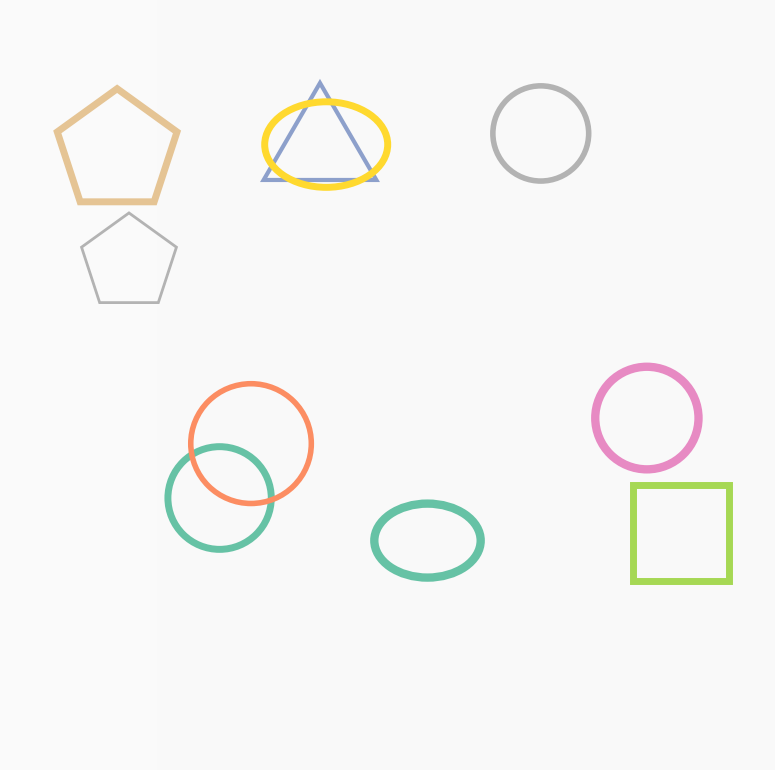[{"shape": "oval", "thickness": 3, "radius": 0.34, "center": [0.552, 0.298]}, {"shape": "circle", "thickness": 2.5, "radius": 0.33, "center": [0.283, 0.353]}, {"shape": "circle", "thickness": 2, "radius": 0.39, "center": [0.324, 0.424]}, {"shape": "triangle", "thickness": 1.5, "radius": 0.42, "center": [0.413, 0.808]}, {"shape": "circle", "thickness": 3, "radius": 0.33, "center": [0.835, 0.457]}, {"shape": "square", "thickness": 2.5, "radius": 0.31, "center": [0.879, 0.307]}, {"shape": "oval", "thickness": 2.5, "radius": 0.4, "center": [0.421, 0.812]}, {"shape": "pentagon", "thickness": 2.5, "radius": 0.41, "center": [0.151, 0.804]}, {"shape": "pentagon", "thickness": 1, "radius": 0.32, "center": [0.166, 0.659]}, {"shape": "circle", "thickness": 2, "radius": 0.31, "center": [0.698, 0.827]}]